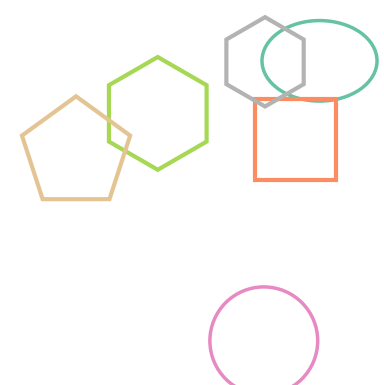[{"shape": "oval", "thickness": 2.5, "radius": 0.75, "center": [0.83, 0.842]}, {"shape": "square", "thickness": 3, "radius": 0.53, "center": [0.767, 0.637]}, {"shape": "circle", "thickness": 2.5, "radius": 0.7, "center": [0.685, 0.115]}, {"shape": "hexagon", "thickness": 3, "radius": 0.73, "center": [0.41, 0.705]}, {"shape": "pentagon", "thickness": 3, "radius": 0.74, "center": [0.198, 0.602]}, {"shape": "hexagon", "thickness": 3, "radius": 0.58, "center": [0.688, 0.839]}]